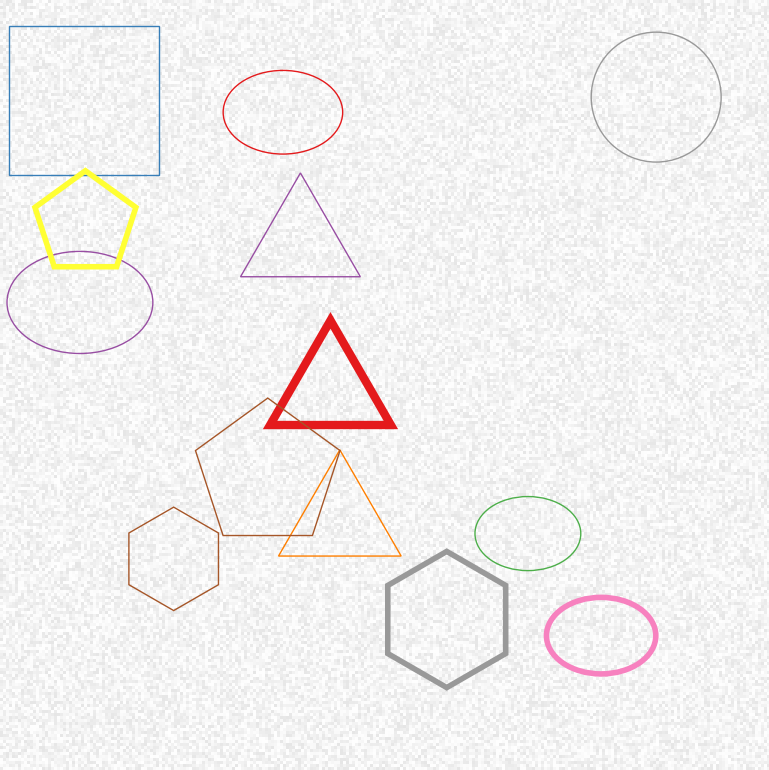[{"shape": "triangle", "thickness": 3, "radius": 0.45, "center": [0.429, 0.493]}, {"shape": "oval", "thickness": 0.5, "radius": 0.39, "center": [0.367, 0.854]}, {"shape": "square", "thickness": 0.5, "radius": 0.49, "center": [0.109, 0.869]}, {"shape": "oval", "thickness": 0.5, "radius": 0.34, "center": [0.686, 0.307]}, {"shape": "oval", "thickness": 0.5, "radius": 0.47, "center": [0.104, 0.607]}, {"shape": "triangle", "thickness": 0.5, "radius": 0.45, "center": [0.39, 0.686]}, {"shape": "triangle", "thickness": 0.5, "radius": 0.46, "center": [0.441, 0.324]}, {"shape": "pentagon", "thickness": 2, "radius": 0.34, "center": [0.111, 0.709]}, {"shape": "hexagon", "thickness": 0.5, "radius": 0.34, "center": [0.226, 0.274]}, {"shape": "pentagon", "thickness": 0.5, "radius": 0.49, "center": [0.348, 0.384]}, {"shape": "oval", "thickness": 2, "radius": 0.36, "center": [0.781, 0.174]}, {"shape": "circle", "thickness": 0.5, "radius": 0.42, "center": [0.852, 0.874]}, {"shape": "hexagon", "thickness": 2, "radius": 0.44, "center": [0.58, 0.195]}]